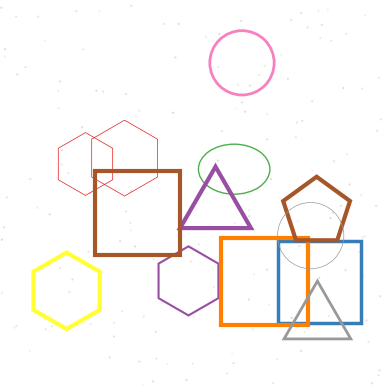[{"shape": "hexagon", "thickness": 0.5, "radius": 0.49, "center": [0.324, 0.589]}, {"shape": "hexagon", "thickness": 0.5, "radius": 0.41, "center": [0.222, 0.574]}, {"shape": "square", "thickness": 2.5, "radius": 0.54, "center": [0.83, 0.268]}, {"shape": "oval", "thickness": 1, "radius": 0.46, "center": [0.608, 0.561]}, {"shape": "triangle", "thickness": 3, "radius": 0.53, "center": [0.56, 0.461]}, {"shape": "hexagon", "thickness": 1.5, "radius": 0.45, "center": [0.49, 0.27]}, {"shape": "square", "thickness": 3, "radius": 0.56, "center": [0.686, 0.268]}, {"shape": "hexagon", "thickness": 3, "radius": 0.5, "center": [0.173, 0.245]}, {"shape": "pentagon", "thickness": 3, "radius": 0.46, "center": [0.822, 0.45]}, {"shape": "square", "thickness": 3, "radius": 0.55, "center": [0.358, 0.447]}, {"shape": "circle", "thickness": 2, "radius": 0.42, "center": [0.629, 0.837]}, {"shape": "circle", "thickness": 0.5, "radius": 0.43, "center": [0.807, 0.388]}, {"shape": "triangle", "thickness": 2, "radius": 0.5, "center": [0.824, 0.17]}]